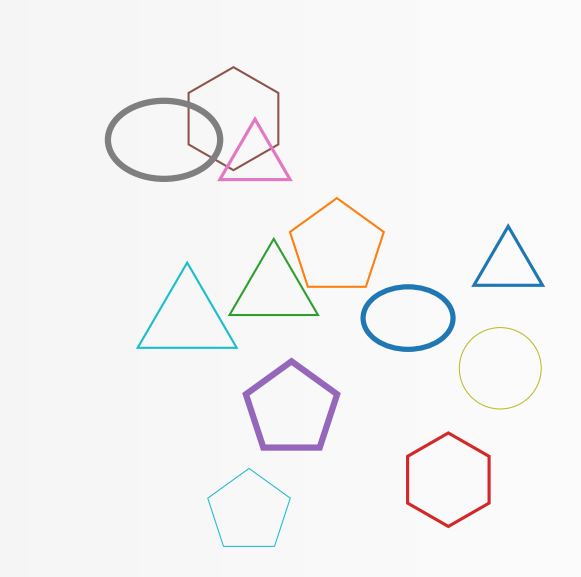[{"shape": "triangle", "thickness": 1.5, "radius": 0.34, "center": [0.874, 0.539]}, {"shape": "oval", "thickness": 2.5, "radius": 0.39, "center": [0.702, 0.448]}, {"shape": "pentagon", "thickness": 1, "radius": 0.42, "center": [0.58, 0.571]}, {"shape": "triangle", "thickness": 1, "radius": 0.44, "center": [0.471, 0.498]}, {"shape": "hexagon", "thickness": 1.5, "radius": 0.4, "center": [0.771, 0.168]}, {"shape": "pentagon", "thickness": 3, "radius": 0.41, "center": [0.502, 0.291]}, {"shape": "hexagon", "thickness": 1, "radius": 0.45, "center": [0.402, 0.794]}, {"shape": "triangle", "thickness": 1.5, "radius": 0.35, "center": [0.439, 0.723]}, {"shape": "oval", "thickness": 3, "radius": 0.48, "center": [0.282, 0.757]}, {"shape": "circle", "thickness": 0.5, "radius": 0.35, "center": [0.861, 0.361]}, {"shape": "triangle", "thickness": 1, "radius": 0.49, "center": [0.322, 0.446]}, {"shape": "pentagon", "thickness": 0.5, "radius": 0.37, "center": [0.428, 0.113]}]